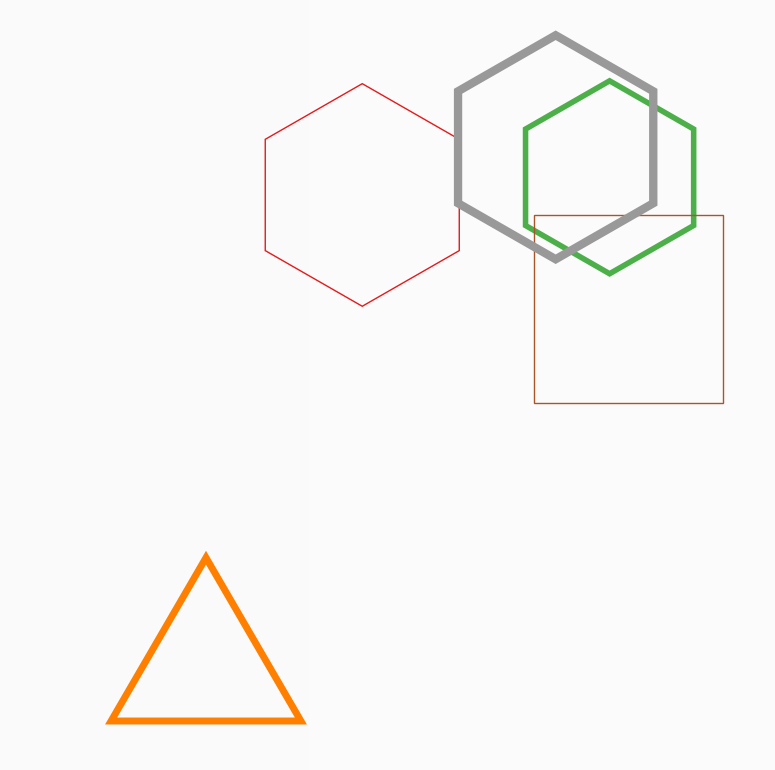[{"shape": "hexagon", "thickness": 0.5, "radius": 0.72, "center": [0.467, 0.747]}, {"shape": "hexagon", "thickness": 2, "radius": 0.63, "center": [0.787, 0.77]}, {"shape": "triangle", "thickness": 2.5, "radius": 0.71, "center": [0.266, 0.134]}, {"shape": "square", "thickness": 0.5, "radius": 0.61, "center": [0.811, 0.598]}, {"shape": "hexagon", "thickness": 3, "radius": 0.73, "center": [0.717, 0.809]}]